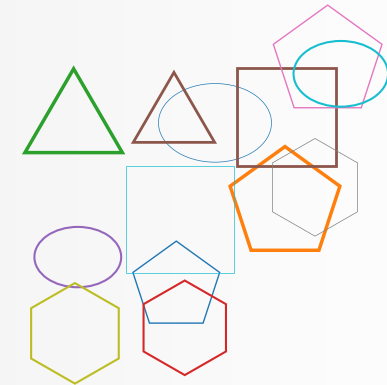[{"shape": "oval", "thickness": 0.5, "radius": 0.73, "center": [0.555, 0.681]}, {"shape": "pentagon", "thickness": 1, "radius": 0.59, "center": [0.455, 0.256]}, {"shape": "pentagon", "thickness": 2.5, "radius": 0.74, "center": [0.736, 0.47]}, {"shape": "triangle", "thickness": 2.5, "radius": 0.73, "center": [0.19, 0.676]}, {"shape": "hexagon", "thickness": 1.5, "radius": 0.61, "center": [0.477, 0.149]}, {"shape": "oval", "thickness": 1.5, "radius": 0.56, "center": [0.201, 0.332]}, {"shape": "triangle", "thickness": 2, "radius": 0.61, "center": [0.449, 0.691]}, {"shape": "square", "thickness": 2, "radius": 0.64, "center": [0.739, 0.697]}, {"shape": "pentagon", "thickness": 1, "radius": 0.74, "center": [0.846, 0.839]}, {"shape": "hexagon", "thickness": 0.5, "radius": 0.63, "center": [0.813, 0.513]}, {"shape": "hexagon", "thickness": 1.5, "radius": 0.65, "center": [0.193, 0.134]}, {"shape": "oval", "thickness": 1.5, "radius": 0.61, "center": [0.879, 0.808]}, {"shape": "square", "thickness": 0.5, "radius": 0.69, "center": [0.465, 0.429]}]